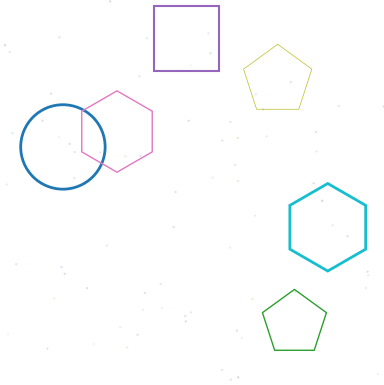[{"shape": "circle", "thickness": 2, "radius": 0.55, "center": [0.163, 0.618]}, {"shape": "pentagon", "thickness": 1, "radius": 0.44, "center": [0.765, 0.161]}, {"shape": "square", "thickness": 1.5, "radius": 0.42, "center": [0.485, 0.9]}, {"shape": "hexagon", "thickness": 1, "radius": 0.53, "center": [0.304, 0.658]}, {"shape": "pentagon", "thickness": 0.5, "radius": 0.47, "center": [0.721, 0.792]}, {"shape": "hexagon", "thickness": 2, "radius": 0.57, "center": [0.851, 0.41]}]